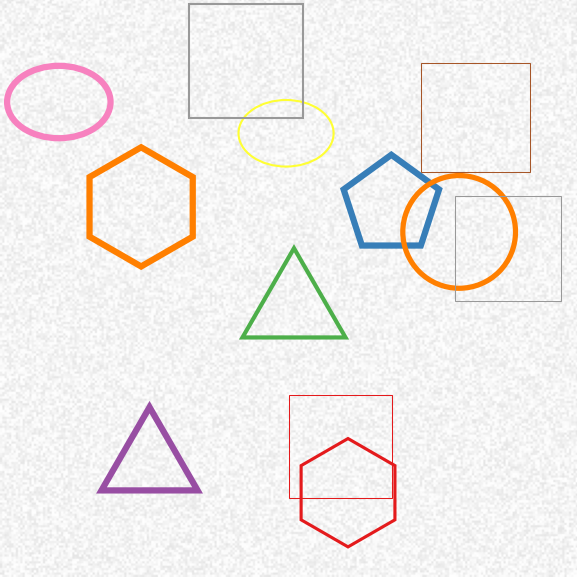[{"shape": "hexagon", "thickness": 1.5, "radius": 0.47, "center": [0.603, 0.146]}, {"shape": "square", "thickness": 0.5, "radius": 0.45, "center": [0.589, 0.226]}, {"shape": "pentagon", "thickness": 3, "radius": 0.43, "center": [0.678, 0.644]}, {"shape": "triangle", "thickness": 2, "radius": 0.52, "center": [0.509, 0.466]}, {"shape": "triangle", "thickness": 3, "radius": 0.48, "center": [0.259, 0.198]}, {"shape": "hexagon", "thickness": 3, "radius": 0.52, "center": [0.244, 0.641]}, {"shape": "circle", "thickness": 2.5, "radius": 0.49, "center": [0.795, 0.598]}, {"shape": "oval", "thickness": 1, "radius": 0.41, "center": [0.495, 0.768]}, {"shape": "square", "thickness": 0.5, "radius": 0.47, "center": [0.823, 0.796]}, {"shape": "oval", "thickness": 3, "radius": 0.45, "center": [0.102, 0.822]}, {"shape": "square", "thickness": 1, "radius": 0.5, "center": [0.425, 0.894]}, {"shape": "square", "thickness": 0.5, "radius": 0.46, "center": [0.879, 0.569]}]